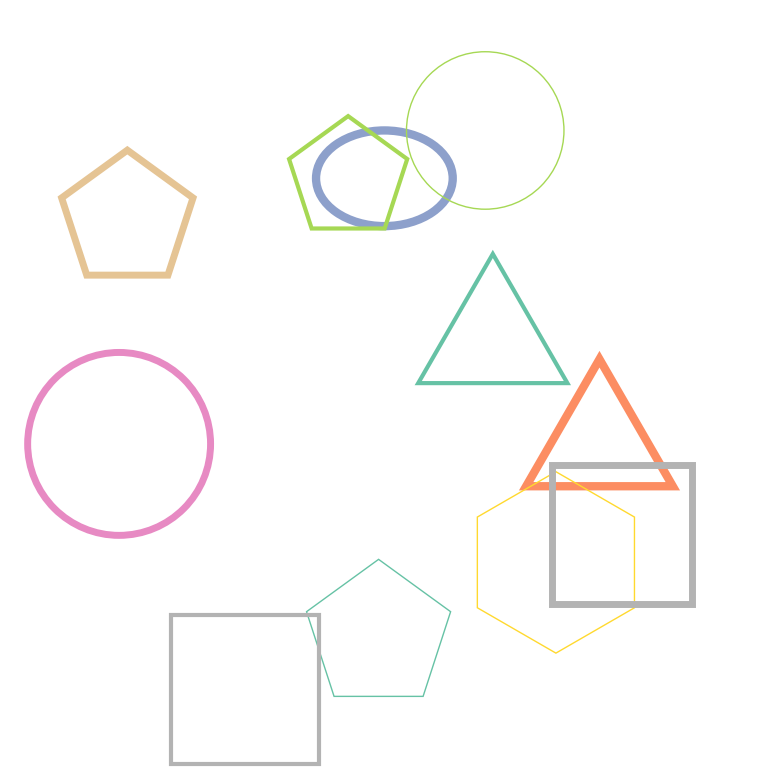[{"shape": "pentagon", "thickness": 0.5, "radius": 0.49, "center": [0.492, 0.175]}, {"shape": "triangle", "thickness": 1.5, "radius": 0.56, "center": [0.64, 0.558]}, {"shape": "triangle", "thickness": 3, "radius": 0.55, "center": [0.779, 0.424]}, {"shape": "oval", "thickness": 3, "radius": 0.44, "center": [0.499, 0.768]}, {"shape": "circle", "thickness": 2.5, "radius": 0.59, "center": [0.155, 0.423]}, {"shape": "pentagon", "thickness": 1.5, "radius": 0.4, "center": [0.452, 0.769]}, {"shape": "circle", "thickness": 0.5, "radius": 0.51, "center": [0.63, 0.831]}, {"shape": "hexagon", "thickness": 0.5, "radius": 0.59, "center": [0.722, 0.27]}, {"shape": "pentagon", "thickness": 2.5, "radius": 0.45, "center": [0.165, 0.715]}, {"shape": "square", "thickness": 1.5, "radius": 0.48, "center": [0.319, 0.104]}, {"shape": "square", "thickness": 2.5, "radius": 0.45, "center": [0.808, 0.306]}]